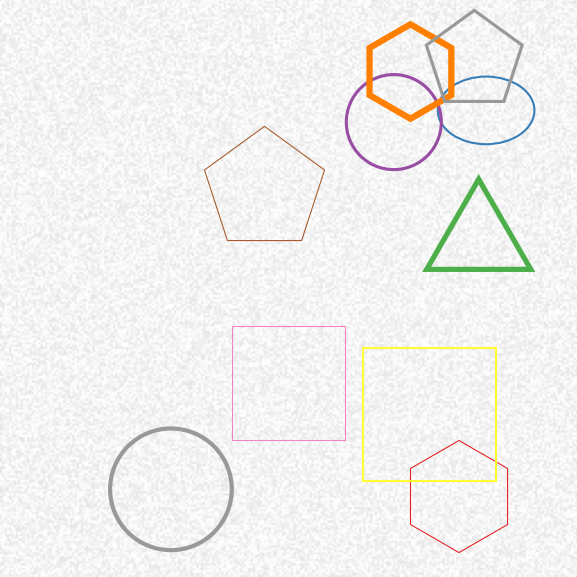[{"shape": "hexagon", "thickness": 0.5, "radius": 0.49, "center": [0.795, 0.139]}, {"shape": "oval", "thickness": 1, "radius": 0.42, "center": [0.842, 0.808]}, {"shape": "triangle", "thickness": 2.5, "radius": 0.52, "center": [0.829, 0.585]}, {"shape": "circle", "thickness": 1.5, "radius": 0.41, "center": [0.682, 0.788]}, {"shape": "hexagon", "thickness": 3, "radius": 0.41, "center": [0.711, 0.875]}, {"shape": "square", "thickness": 1, "radius": 0.58, "center": [0.744, 0.282]}, {"shape": "pentagon", "thickness": 0.5, "radius": 0.55, "center": [0.458, 0.671]}, {"shape": "square", "thickness": 0.5, "radius": 0.49, "center": [0.5, 0.336]}, {"shape": "pentagon", "thickness": 1.5, "radius": 0.44, "center": [0.821, 0.894]}, {"shape": "circle", "thickness": 2, "radius": 0.53, "center": [0.296, 0.152]}]